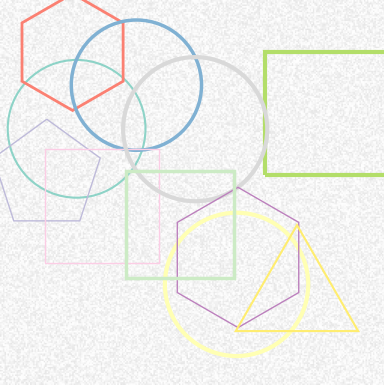[{"shape": "circle", "thickness": 1.5, "radius": 0.89, "center": [0.199, 0.665]}, {"shape": "circle", "thickness": 3, "radius": 0.93, "center": [0.614, 0.261]}, {"shape": "pentagon", "thickness": 1, "radius": 0.73, "center": [0.122, 0.544]}, {"shape": "hexagon", "thickness": 2, "radius": 0.76, "center": [0.188, 0.865]}, {"shape": "circle", "thickness": 2.5, "radius": 0.85, "center": [0.354, 0.779]}, {"shape": "square", "thickness": 3, "radius": 0.8, "center": [0.847, 0.705]}, {"shape": "square", "thickness": 1, "radius": 0.74, "center": [0.266, 0.465]}, {"shape": "circle", "thickness": 3, "radius": 0.94, "center": [0.507, 0.664]}, {"shape": "hexagon", "thickness": 1, "radius": 0.91, "center": [0.618, 0.331]}, {"shape": "square", "thickness": 2.5, "radius": 0.7, "center": [0.468, 0.417]}, {"shape": "triangle", "thickness": 1.5, "radius": 0.92, "center": [0.771, 0.232]}]